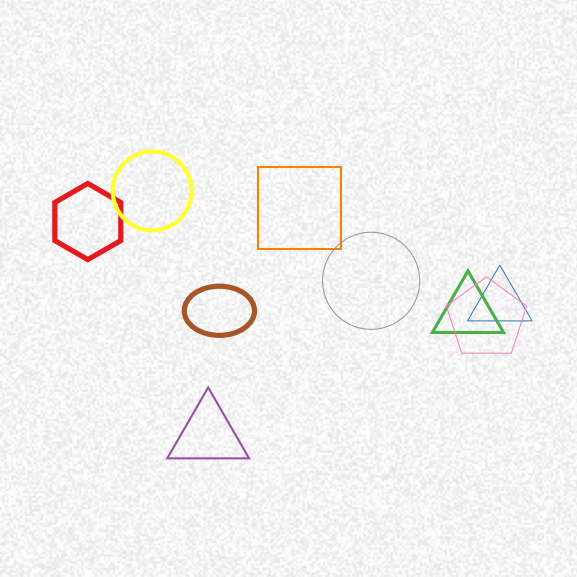[{"shape": "hexagon", "thickness": 2.5, "radius": 0.33, "center": [0.152, 0.616]}, {"shape": "triangle", "thickness": 0.5, "radius": 0.32, "center": [0.865, 0.476]}, {"shape": "triangle", "thickness": 1.5, "radius": 0.36, "center": [0.81, 0.459]}, {"shape": "triangle", "thickness": 1, "radius": 0.41, "center": [0.36, 0.246]}, {"shape": "square", "thickness": 1, "radius": 0.36, "center": [0.519, 0.639]}, {"shape": "circle", "thickness": 2, "radius": 0.34, "center": [0.263, 0.669]}, {"shape": "oval", "thickness": 2.5, "radius": 0.3, "center": [0.38, 0.461]}, {"shape": "pentagon", "thickness": 0.5, "radius": 0.37, "center": [0.842, 0.447]}, {"shape": "circle", "thickness": 0.5, "radius": 0.42, "center": [0.643, 0.513]}]